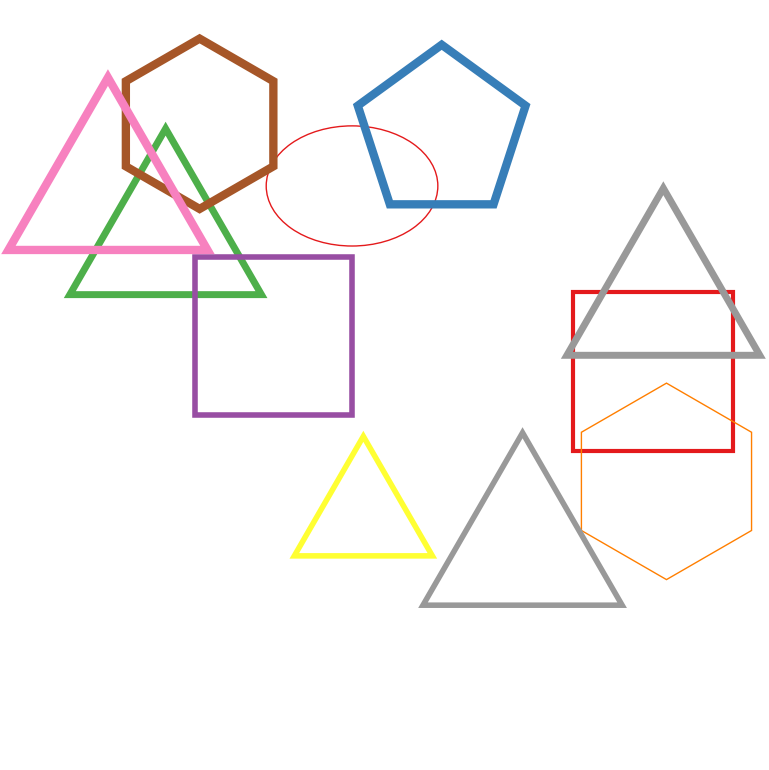[{"shape": "oval", "thickness": 0.5, "radius": 0.56, "center": [0.457, 0.759]}, {"shape": "square", "thickness": 1.5, "radius": 0.52, "center": [0.848, 0.517]}, {"shape": "pentagon", "thickness": 3, "radius": 0.57, "center": [0.574, 0.827]}, {"shape": "triangle", "thickness": 2.5, "radius": 0.72, "center": [0.215, 0.689]}, {"shape": "square", "thickness": 2, "radius": 0.51, "center": [0.355, 0.564]}, {"shape": "hexagon", "thickness": 0.5, "radius": 0.64, "center": [0.866, 0.375]}, {"shape": "triangle", "thickness": 2, "radius": 0.52, "center": [0.472, 0.33]}, {"shape": "hexagon", "thickness": 3, "radius": 0.55, "center": [0.259, 0.839]}, {"shape": "triangle", "thickness": 3, "radius": 0.75, "center": [0.14, 0.75]}, {"shape": "triangle", "thickness": 2, "radius": 0.75, "center": [0.679, 0.289]}, {"shape": "triangle", "thickness": 2.5, "radius": 0.72, "center": [0.861, 0.611]}]